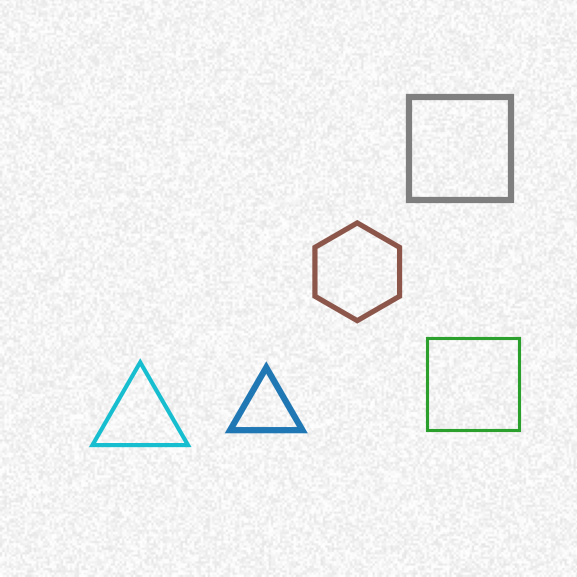[{"shape": "triangle", "thickness": 3, "radius": 0.36, "center": [0.461, 0.29]}, {"shape": "square", "thickness": 1.5, "radius": 0.4, "center": [0.82, 0.334]}, {"shape": "hexagon", "thickness": 2.5, "radius": 0.42, "center": [0.619, 0.528]}, {"shape": "square", "thickness": 3, "radius": 0.44, "center": [0.797, 0.742]}, {"shape": "triangle", "thickness": 2, "radius": 0.48, "center": [0.243, 0.276]}]